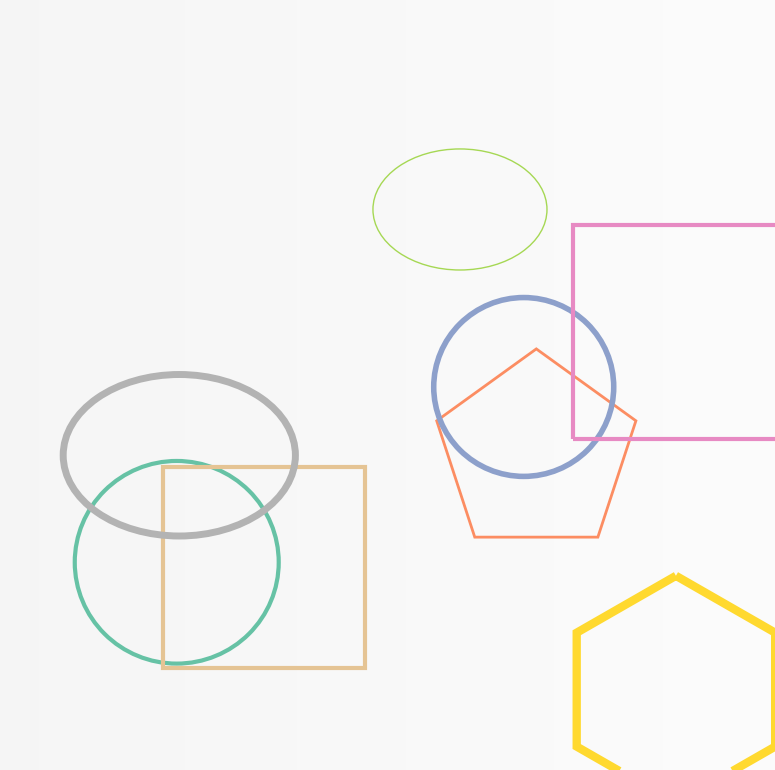[{"shape": "circle", "thickness": 1.5, "radius": 0.66, "center": [0.228, 0.27]}, {"shape": "pentagon", "thickness": 1, "radius": 0.68, "center": [0.692, 0.412]}, {"shape": "circle", "thickness": 2, "radius": 0.58, "center": [0.676, 0.497]}, {"shape": "square", "thickness": 1.5, "radius": 0.7, "center": [0.879, 0.569]}, {"shape": "oval", "thickness": 0.5, "radius": 0.56, "center": [0.594, 0.728]}, {"shape": "hexagon", "thickness": 3, "radius": 0.74, "center": [0.872, 0.104]}, {"shape": "square", "thickness": 1.5, "radius": 0.65, "center": [0.34, 0.263]}, {"shape": "oval", "thickness": 2.5, "radius": 0.75, "center": [0.231, 0.409]}]